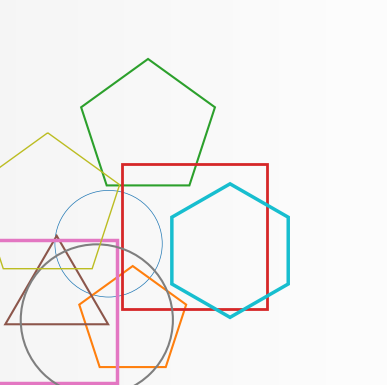[{"shape": "circle", "thickness": 0.5, "radius": 0.69, "center": [0.28, 0.367]}, {"shape": "pentagon", "thickness": 1.5, "radius": 0.73, "center": [0.342, 0.164]}, {"shape": "pentagon", "thickness": 1.5, "radius": 0.91, "center": [0.382, 0.665]}, {"shape": "square", "thickness": 2, "radius": 0.94, "center": [0.503, 0.386]}, {"shape": "triangle", "thickness": 1.5, "radius": 0.77, "center": [0.146, 0.234]}, {"shape": "square", "thickness": 2.5, "radius": 0.93, "center": [0.116, 0.191]}, {"shape": "circle", "thickness": 1.5, "radius": 0.98, "center": [0.25, 0.169]}, {"shape": "pentagon", "thickness": 1, "radius": 0.98, "center": [0.123, 0.46]}, {"shape": "hexagon", "thickness": 2.5, "radius": 0.87, "center": [0.594, 0.349]}]